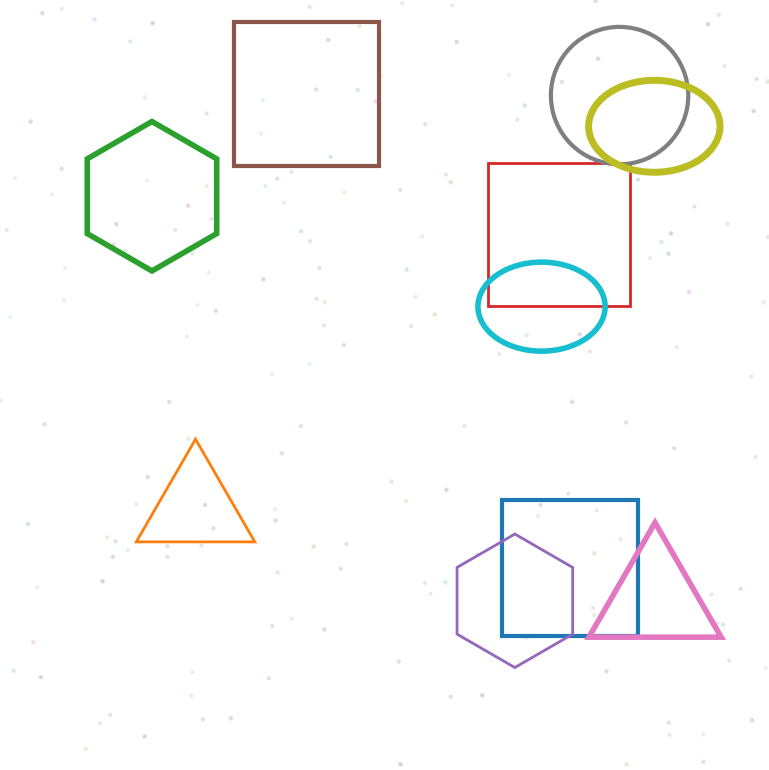[{"shape": "square", "thickness": 1.5, "radius": 0.44, "center": [0.74, 0.262]}, {"shape": "triangle", "thickness": 1, "radius": 0.44, "center": [0.254, 0.341]}, {"shape": "hexagon", "thickness": 2, "radius": 0.49, "center": [0.197, 0.745]}, {"shape": "square", "thickness": 1, "radius": 0.46, "center": [0.725, 0.695]}, {"shape": "hexagon", "thickness": 1, "radius": 0.43, "center": [0.669, 0.22]}, {"shape": "square", "thickness": 1.5, "radius": 0.47, "center": [0.398, 0.878]}, {"shape": "triangle", "thickness": 2, "radius": 0.5, "center": [0.851, 0.222]}, {"shape": "circle", "thickness": 1.5, "radius": 0.45, "center": [0.805, 0.876]}, {"shape": "oval", "thickness": 2.5, "radius": 0.43, "center": [0.85, 0.836]}, {"shape": "oval", "thickness": 2, "radius": 0.41, "center": [0.703, 0.602]}]